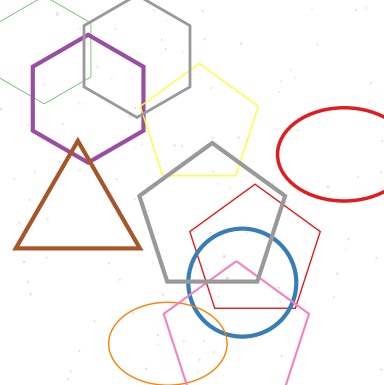[{"shape": "oval", "thickness": 2.5, "radius": 0.86, "center": [0.894, 0.599]}, {"shape": "pentagon", "thickness": 1, "radius": 0.89, "center": [0.662, 0.343]}, {"shape": "circle", "thickness": 3, "radius": 0.7, "center": [0.629, 0.266]}, {"shape": "hexagon", "thickness": 0.5, "radius": 0.7, "center": [0.115, 0.87]}, {"shape": "hexagon", "thickness": 3, "radius": 0.83, "center": [0.229, 0.744]}, {"shape": "oval", "thickness": 1, "radius": 0.77, "center": [0.436, 0.107]}, {"shape": "pentagon", "thickness": 1, "radius": 0.81, "center": [0.518, 0.674]}, {"shape": "triangle", "thickness": 3, "radius": 0.93, "center": [0.202, 0.448]}, {"shape": "pentagon", "thickness": 1.5, "radius": 0.99, "center": [0.614, 0.123]}, {"shape": "pentagon", "thickness": 3, "radius": 0.99, "center": [0.551, 0.43]}, {"shape": "hexagon", "thickness": 2, "radius": 0.79, "center": [0.356, 0.854]}]